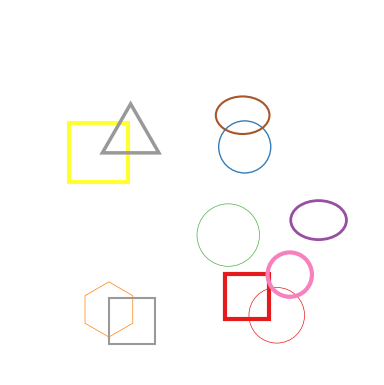[{"shape": "circle", "thickness": 0.5, "radius": 0.36, "center": [0.719, 0.181]}, {"shape": "square", "thickness": 3, "radius": 0.29, "center": [0.641, 0.23]}, {"shape": "circle", "thickness": 1, "radius": 0.34, "center": [0.636, 0.618]}, {"shape": "circle", "thickness": 0.5, "radius": 0.41, "center": [0.593, 0.389]}, {"shape": "oval", "thickness": 2, "radius": 0.36, "center": [0.828, 0.428]}, {"shape": "hexagon", "thickness": 0.5, "radius": 0.36, "center": [0.283, 0.196]}, {"shape": "square", "thickness": 3, "radius": 0.38, "center": [0.256, 0.604]}, {"shape": "oval", "thickness": 1.5, "radius": 0.35, "center": [0.63, 0.701]}, {"shape": "circle", "thickness": 3, "radius": 0.29, "center": [0.753, 0.287]}, {"shape": "square", "thickness": 1.5, "radius": 0.3, "center": [0.343, 0.167]}, {"shape": "triangle", "thickness": 2.5, "radius": 0.42, "center": [0.339, 0.645]}]